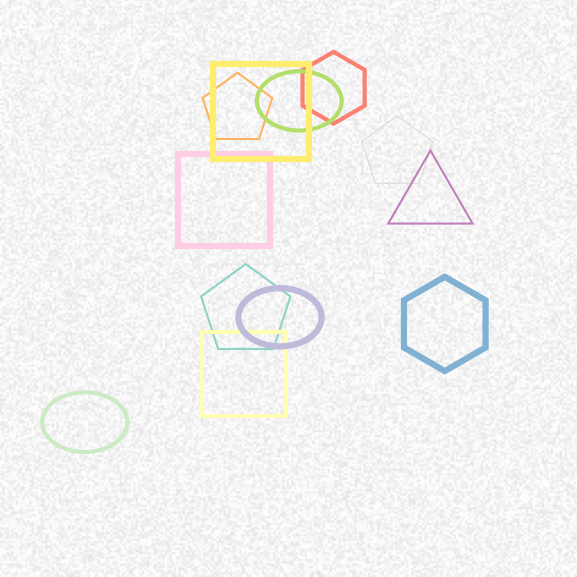[{"shape": "pentagon", "thickness": 1, "radius": 0.41, "center": [0.426, 0.461]}, {"shape": "square", "thickness": 2, "radius": 0.37, "center": [0.422, 0.352]}, {"shape": "oval", "thickness": 3, "radius": 0.36, "center": [0.485, 0.45]}, {"shape": "hexagon", "thickness": 2, "radius": 0.31, "center": [0.578, 0.847]}, {"shape": "hexagon", "thickness": 3, "radius": 0.41, "center": [0.77, 0.438]}, {"shape": "pentagon", "thickness": 1, "radius": 0.32, "center": [0.411, 0.81]}, {"shape": "oval", "thickness": 2, "radius": 0.37, "center": [0.518, 0.824]}, {"shape": "square", "thickness": 3, "radius": 0.4, "center": [0.389, 0.653]}, {"shape": "pentagon", "thickness": 0.5, "radius": 0.32, "center": [0.688, 0.734]}, {"shape": "triangle", "thickness": 1, "radius": 0.42, "center": [0.745, 0.654]}, {"shape": "oval", "thickness": 2, "radius": 0.37, "center": [0.147, 0.268]}, {"shape": "square", "thickness": 3, "radius": 0.41, "center": [0.452, 0.806]}]